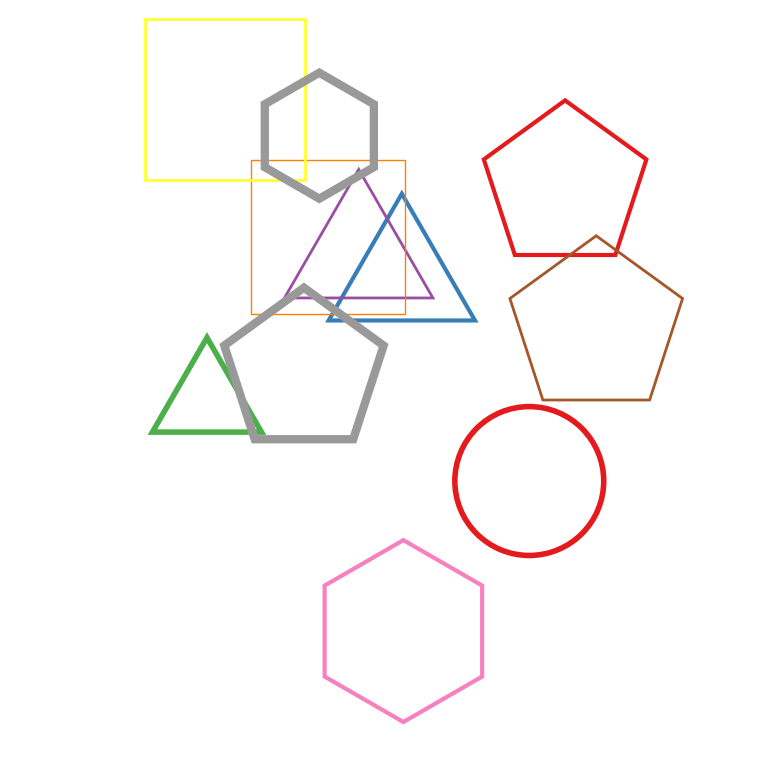[{"shape": "circle", "thickness": 2, "radius": 0.48, "center": [0.687, 0.375]}, {"shape": "pentagon", "thickness": 1.5, "radius": 0.56, "center": [0.734, 0.759]}, {"shape": "triangle", "thickness": 1.5, "radius": 0.55, "center": [0.522, 0.639]}, {"shape": "triangle", "thickness": 2, "radius": 0.41, "center": [0.269, 0.48]}, {"shape": "triangle", "thickness": 1, "radius": 0.56, "center": [0.466, 0.669]}, {"shape": "square", "thickness": 0.5, "radius": 0.5, "center": [0.426, 0.692]}, {"shape": "square", "thickness": 1, "radius": 0.52, "center": [0.292, 0.871]}, {"shape": "pentagon", "thickness": 1, "radius": 0.59, "center": [0.774, 0.576]}, {"shape": "hexagon", "thickness": 1.5, "radius": 0.59, "center": [0.524, 0.18]}, {"shape": "hexagon", "thickness": 3, "radius": 0.41, "center": [0.415, 0.824]}, {"shape": "pentagon", "thickness": 3, "radius": 0.54, "center": [0.395, 0.518]}]